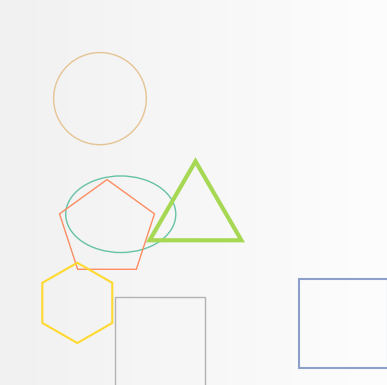[{"shape": "oval", "thickness": 1, "radius": 0.71, "center": [0.312, 0.444]}, {"shape": "pentagon", "thickness": 1, "radius": 0.64, "center": [0.276, 0.405]}, {"shape": "square", "thickness": 1.5, "radius": 0.57, "center": [0.886, 0.16]}, {"shape": "triangle", "thickness": 3, "radius": 0.68, "center": [0.505, 0.444]}, {"shape": "hexagon", "thickness": 1.5, "radius": 0.52, "center": [0.2, 0.213]}, {"shape": "circle", "thickness": 1, "radius": 0.6, "center": [0.258, 0.744]}, {"shape": "square", "thickness": 1, "radius": 0.58, "center": [0.413, 0.113]}]